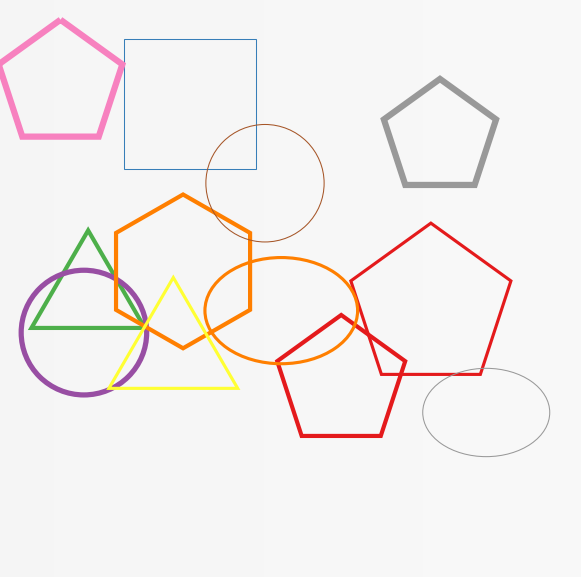[{"shape": "pentagon", "thickness": 1.5, "radius": 0.72, "center": [0.741, 0.468]}, {"shape": "pentagon", "thickness": 2, "radius": 0.58, "center": [0.587, 0.338]}, {"shape": "square", "thickness": 0.5, "radius": 0.56, "center": [0.327, 0.819]}, {"shape": "triangle", "thickness": 2, "radius": 0.56, "center": [0.152, 0.488]}, {"shape": "circle", "thickness": 2.5, "radius": 0.54, "center": [0.144, 0.423]}, {"shape": "oval", "thickness": 1.5, "radius": 0.66, "center": [0.484, 0.461]}, {"shape": "hexagon", "thickness": 2, "radius": 0.67, "center": [0.315, 0.529]}, {"shape": "triangle", "thickness": 1.5, "radius": 0.64, "center": [0.298, 0.391]}, {"shape": "circle", "thickness": 0.5, "radius": 0.51, "center": [0.456, 0.682]}, {"shape": "pentagon", "thickness": 3, "radius": 0.56, "center": [0.104, 0.853]}, {"shape": "oval", "thickness": 0.5, "radius": 0.55, "center": [0.837, 0.285]}, {"shape": "pentagon", "thickness": 3, "radius": 0.51, "center": [0.757, 0.761]}]